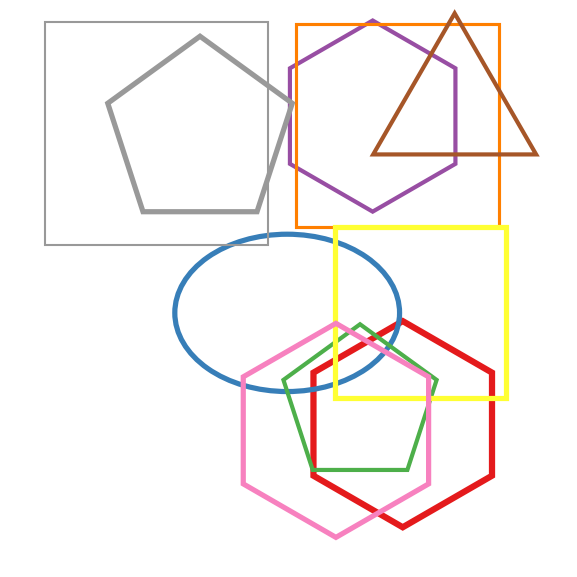[{"shape": "hexagon", "thickness": 3, "radius": 0.89, "center": [0.697, 0.265]}, {"shape": "oval", "thickness": 2.5, "radius": 0.97, "center": [0.497, 0.457]}, {"shape": "pentagon", "thickness": 2, "radius": 0.7, "center": [0.623, 0.298]}, {"shape": "hexagon", "thickness": 2, "radius": 0.83, "center": [0.645, 0.798]}, {"shape": "square", "thickness": 1.5, "radius": 0.88, "center": [0.688, 0.782]}, {"shape": "square", "thickness": 2.5, "radius": 0.74, "center": [0.729, 0.457]}, {"shape": "triangle", "thickness": 2, "radius": 0.81, "center": [0.787, 0.813]}, {"shape": "hexagon", "thickness": 2.5, "radius": 0.93, "center": [0.582, 0.254]}, {"shape": "pentagon", "thickness": 2.5, "radius": 0.84, "center": [0.346, 0.768]}, {"shape": "square", "thickness": 1, "radius": 0.97, "center": [0.272, 0.768]}]